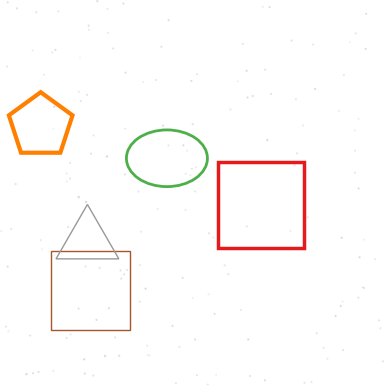[{"shape": "square", "thickness": 2.5, "radius": 0.56, "center": [0.677, 0.467]}, {"shape": "oval", "thickness": 2, "radius": 0.53, "center": [0.434, 0.589]}, {"shape": "pentagon", "thickness": 3, "radius": 0.43, "center": [0.106, 0.674]}, {"shape": "square", "thickness": 1, "radius": 0.52, "center": [0.235, 0.245]}, {"shape": "triangle", "thickness": 1, "radius": 0.47, "center": [0.227, 0.375]}]